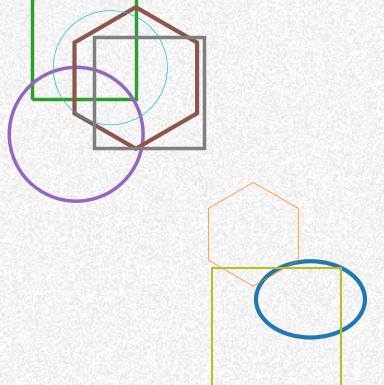[{"shape": "oval", "thickness": 3, "radius": 0.71, "center": [0.806, 0.222]}, {"shape": "hexagon", "thickness": 0.5, "radius": 0.67, "center": [0.658, 0.391]}, {"shape": "square", "thickness": 2.5, "radius": 0.68, "center": [0.218, 0.879]}, {"shape": "circle", "thickness": 2.5, "radius": 0.87, "center": [0.198, 0.651]}, {"shape": "hexagon", "thickness": 3, "radius": 0.92, "center": [0.353, 0.798]}, {"shape": "square", "thickness": 2.5, "radius": 0.72, "center": [0.387, 0.76]}, {"shape": "square", "thickness": 1.5, "radius": 0.84, "center": [0.719, 0.138]}, {"shape": "circle", "thickness": 0.5, "radius": 0.74, "center": [0.287, 0.824]}]